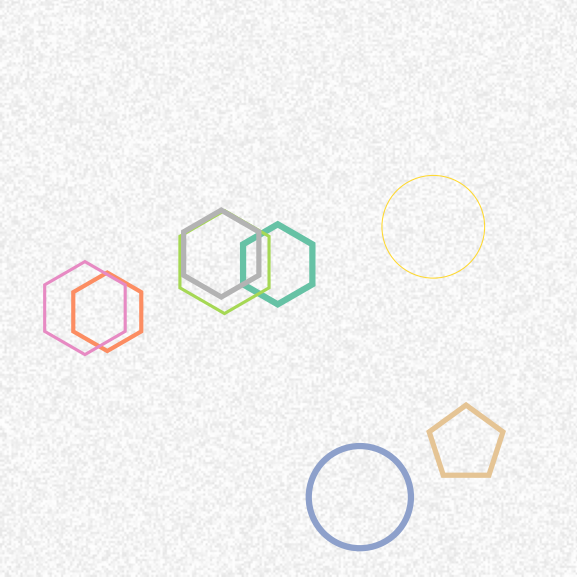[{"shape": "hexagon", "thickness": 3, "radius": 0.35, "center": [0.481, 0.541]}, {"shape": "hexagon", "thickness": 2, "radius": 0.34, "center": [0.186, 0.459]}, {"shape": "circle", "thickness": 3, "radius": 0.44, "center": [0.623, 0.138]}, {"shape": "hexagon", "thickness": 1.5, "radius": 0.4, "center": [0.147, 0.466]}, {"shape": "hexagon", "thickness": 1.5, "radius": 0.45, "center": [0.389, 0.545]}, {"shape": "circle", "thickness": 0.5, "radius": 0.44, "center": [0.75, 0.606]}, {"shape": "pentagon", "thickness": 2.5, "radius": 0.34, "center": [0.807, 0.231]}, {"shape": "hexagon", "thickness": 2.5, "radius": 0.38, "center": [0.383, 0.56]}]